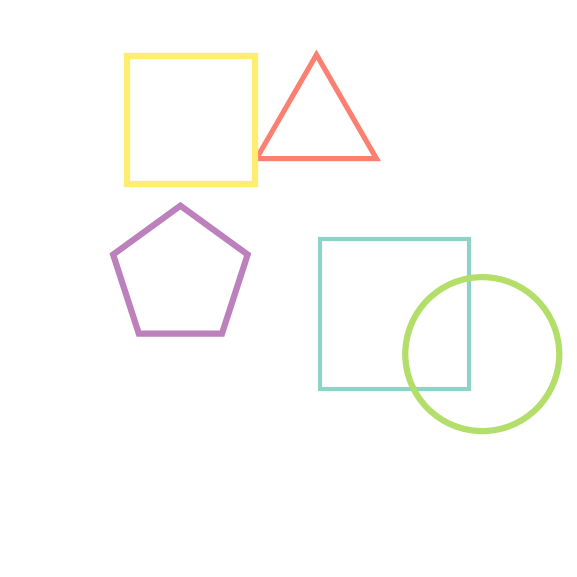[{"shape": "square", "thickness": 2, "radius": 0.65, "center": [0.683, 0.456]}, {"shape": "triangle", "thickness": 2.5, "radius": 0.6, "center": [0.548, 0.784]}, {"shape": "circle", "thickness": 3, "radius": 0.67, "center": [0.835, 0.386]}, {"shape": "pentagon", "thickness": 3, "radius": 0.61, "center": [0.312, 0.52]}, {"shape": "square", "thickness": 3, "radius": 0.55, "center": [0.33, 0.792]}]